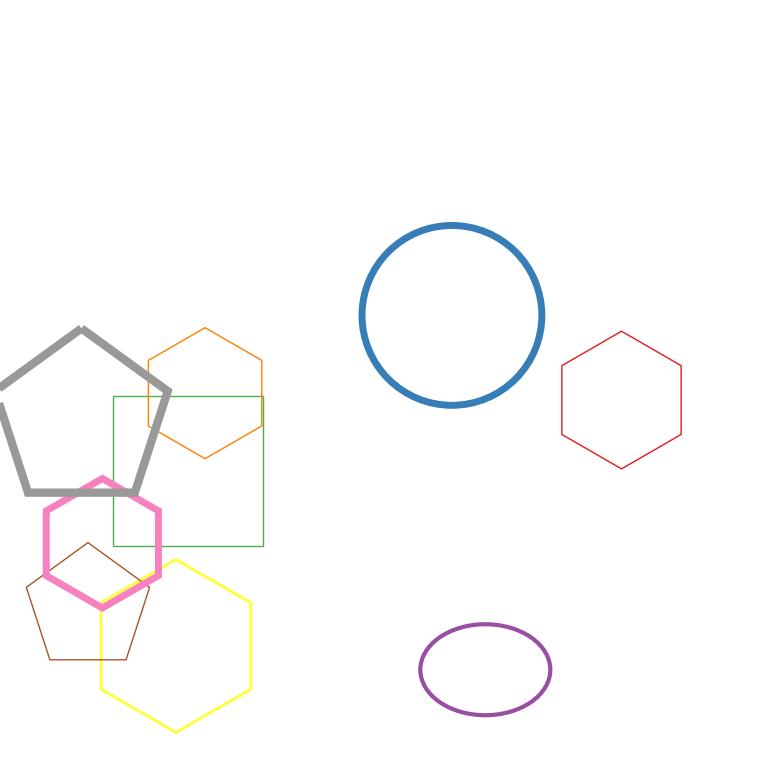[{"shape": "hexagon", "thickness": 0.5, "radius": 0.45, "center": [0.807, 0.48]}, {"shape": "circle", "thickness": 2.5, "radius": 0.58, "center": [0.587, 0.59]}, {"shape": "square", "thickness": 0.5, "radius": 0.49, "center": [0.244, 0.388]}, {"shape": "oval", "thickness": 1.5, "radius": 0.42, "center": [0.63, 0.13]}, {"shape": "hexagon", "thickness": 0.5, "radius": 0.43, "center": [0.266, 0.489]}, {"shape": "hexagon", "thickness": 1, "radius": 0.56, "center": [0.228, 0.161]}, {"shape": "pentagon", "thickness": 0.5, "radius": 0.42, "center": [0.114, 0.211]}, {"shape": "hexagon", "thickness": 2.5, "radius": 0.42, "center": [0.133, 0.294]}, {"shape": "pentagon", "thickness": 3, "radius": 0.59, "center": [0.106, 0.456]}]